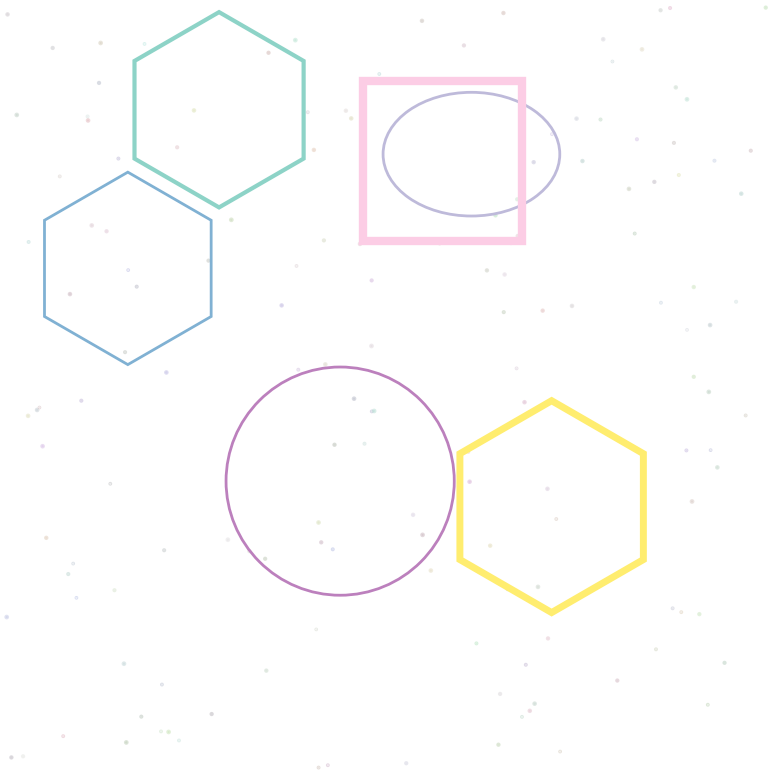[{"shape": "hexagon", "thickness": 1.5, "radius": 0.63, "center": [0.284, 0.857]}, {"shape": "oval", "thickness": 1, "radius": 0.57, "center": [0.612, 0.8]}, {"shape": "hexagon", "thickness": 1, "radius": 0.62, "center": [0.166, 0.651]}, {"shape": "square", "thickness": 3, "radius": 0.52, "center": [0.575, 0.79]}, {"shape": "circle", "thickness": 1, "radius": 0.74, "center": [0.442, 0.375]}, {"shape": "hexagon", "thickness": 2.5, "radius": 0.69, "center": [0.716, 0.342]}]